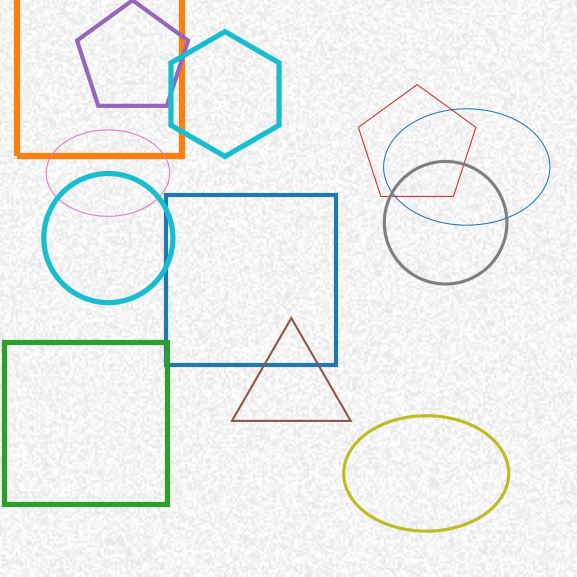[{"shape": "oval", "thickness": 0.5, "radius": 0.72, "center": [0.808, 0.71]}, {"shape": "square", "thickness": 2, "radius": 0.74, "center": [0.434, 0.514]}, {"shape": "square", "thickness": 3, "radius": 0.71, "center": [0.172, 0.871]}, {"shape": "square", "thickness": 2.5, "radius": 0.7, "center": [0.148, 0.267]}, {"shape": "pentagon", "thickness": 0.5, "radius": 0.53, "center": [0.722, 0.746]}, {"shape": "pentagon", "thickness": 2, "radius": 0.51, "center": [0.23, 0.898]}, {"shape": "triangle", "thickness": 1, "radius": 0.59, "center": [0.504, 0.33]}, {"shape": "oval", "thickness": 0.5, "radius": 0.53, "center": [0.187, 0.699]}, {"shape": "circle", "thickness": 1.5, "radius": 0.53, "center": [0.772, 0.613]}, {"shape": "oval", "thickness": 1.5, "radius": 0.71, "center": [0.738, 0.179]}, {"shape": "hexagon", "thickness": 2.5, "radius": 0.54, "center": [0.39, 0.836]}, {"shape": "circle", "thickness": 2.5, "radius": 0.56, "center": [0.188, 0.587]}]